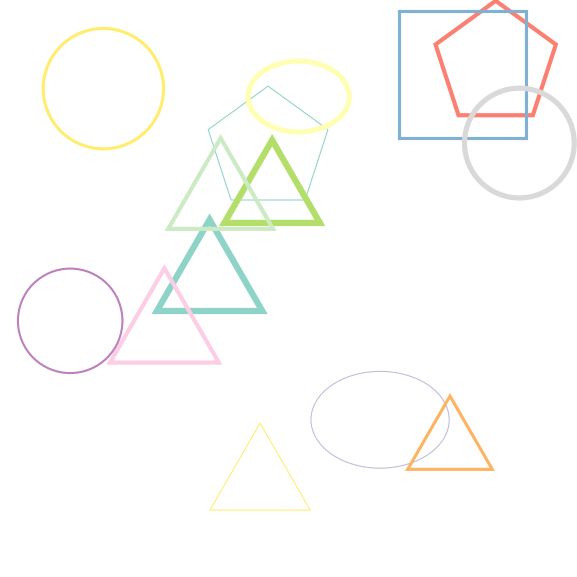[{"shape": "triangle", "thickness": 3, "radius": 0.53, "center": [0.363, 0.513]}, {"shape": "pentagon", "thickness": 0.5, "radius": 0.55, "center": [0.464, 0.741]}, {"shape": "oval", "thickness": 2.5, "radius": 0.44, "center": [0.517, 0.832]}, {"shape": "oval", "thickness": 0.5, "radius": 0.6, "center": [0.658, 0.272]}, {"shape": "pentagon", "thickness": 2, "radius": 0.55, "center": [0.858, 0.888]}, {"shape": "square", "thickness": 1.5, "radius": 0.55, "center": [0.801, 0.869]}, {"shape": "triangle", "thickness": 1.5, "radius": 0.42, "center": [0.779, 0.229]}, {"shape": "triangle", "thickness": 3, "radius": 0.48, "center": [0.471, 0.661]}, {"shape": "triangle", "thickness": 2, "radius": 0.54, "center": [0.285, 0.426]}, {"shape": "circle", "thickness": 2.5, "radius": 0.48, "center": [0.899, 0.751]}, {"shape": "circle", "thickness": 1, "radius": 0.45, "center": [0.122, 0.444]}, {"shape": "triangle", "thickness": 2, "radius": 0.52, "center": [0.382, 0.655]}, {"shape": "triangle", "thickness": 0.5, "radius": 0.5, "center": [0.45, 0.166]}, {"shape": "circle", "thickness": 1.5, "radius": 0.52, "center": [0.179, 0.846]}]